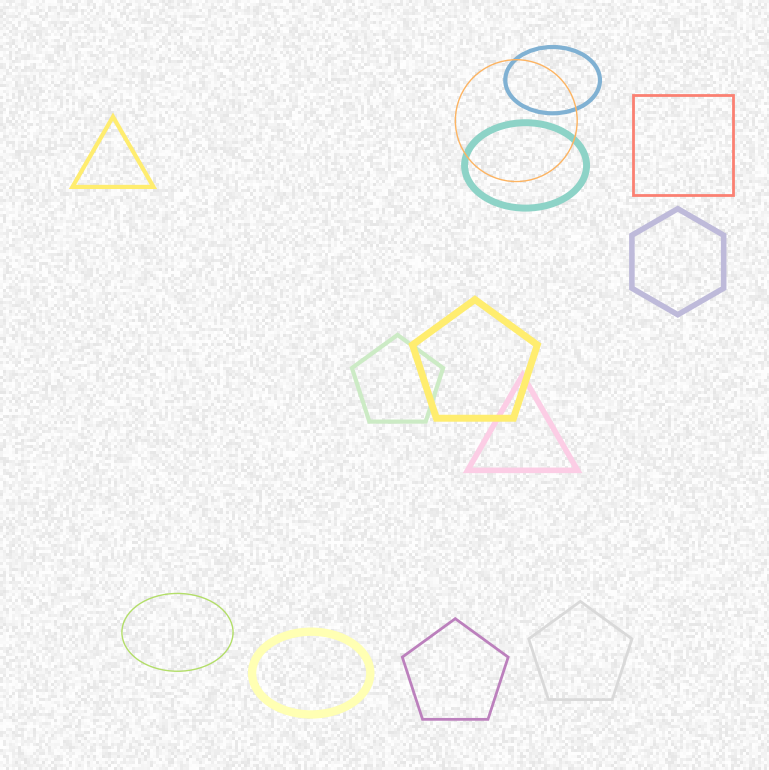[{"shape": "oval", "thickness": 2.5, "radius": 0.4, "center": [0.683, 0.785]}, {"shape": "oval", "thickness": 3, "radius": 0.38, "center": [0.404, 0.126]}, {"shape": "hexagon", "thickness": 2, "radius": 0.34, "center": [0.88, 0.66]}, {"shape": "square", "thickness": 1, "radius": 0.32, "center": [0.887, 0.812]}, {"shape": "oval", "thickness": 1.5, "radius": 0.31, "center": [0.718, 0.896]}, {"shape": "circle", "thickness": 0.5, "radius": 0.4, "center": [0.67, 0.843]}, {"shape": "oval", "thickness": 0.5, "radius": 0.36, "center": [0.23, 0.179]}, {"shape": "triangle", "thickness": 2, "radius": 0.41, "center": [0.679, 0.43]}, {"shape": "pentagon", "thickness": 1, "radius": 0.35, "center": [0.754, 0.148]}, {"shape": "pentagon", "thickness": 1, "radius": 0.36, "center": [0.591, 0.124]}, {"shape": "pentagon", "thickness": 1.5, "radius": 0.31, "center": [0.516, 0.503]}, {"shape": "triangle", "thickness": 1.5, "radius": 0.3, "center": [0.147, 0.788]}, {"shape": "pentagon", "thickness": 2.5, "radius": 0.43, "center": [0.617, 0.526]}]